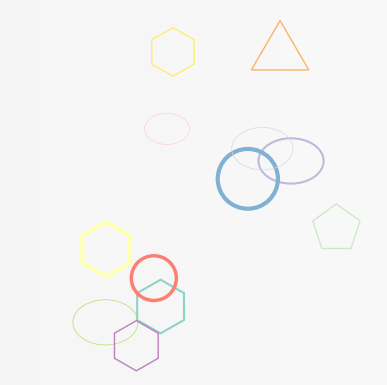[{"shape": "hexagon", "thickness": 1.5, "radius": 0.35, "center": [0.414, 0.204]}, {"shape": "hexagon", "thickness": 3, "radius": 0.36, "center": [0.274, 0.352]}, {"shape": "oval", "thickness": 1.5, "radius": 0.42, "center": [0.751, 0.582]}, {"shape": "circle", "thickness": 2.5, "radius": 0.29, "center": [0.397, 0.278]}, {"shape": "circle", "thickness": 3, "radius": 0.39, "center": [0.64, 0.536]}, {"shape": "triangle", "thickness": 1, "radius": 0.43, "center": [0.723, 0.861]}, {"shape": "oval", "thickness": 0.5, "radius": 0.42, "center": [0.272, 0.163]}, {"shape": "oval", "thickness": 0.5, "radius": 0.29, "center": [0.431, 0.665]}, {"shape": "oval", "thickness": 0.5, "radius": 0.39, "center": [0.677, 0.614]}, {"shape": "hexagon", "thickness": 1, "radius": 0.33, "center": [0.352, 0.102]}, {"shape": "pentagon", "thickness": 1, "radius": 0.32, "center": [0.868, 0.406]}, {"shape": "hexagon", "thickness": 1, "radius": 0.32, "center": [0.446, 0.865]}]